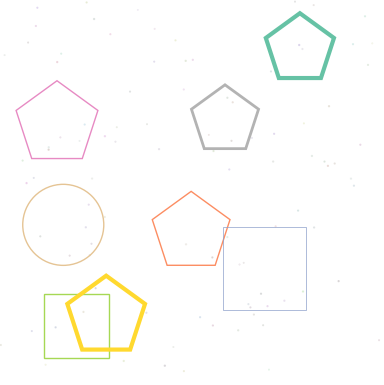[{"shape": "pentagon", "thickness": 3, "radius": 0.47, "center": [0.779, 0.873]}, {"shape": "pentagon", "thickness": 1, "radius": 0.53, "center": [0.496, 0.397]}, {"shape": "square", "thickness": 0.5, "radius": 0.54, "center": [0.686, 0.302]}, {"shape": "pentagon", "thickness": 1, "radius": 0.56, "center": [0.148, 0.679]}, {"shape": "square", "thickness": 1, "radius": 0.42, "center": [0.199, 0.152]}, {"shape": "pentagon", "thickness": 3, "radius": 0.53, "center": [0.276, 0.178]}, {"shape": "circle", "thickness": 1, "radius": 0.53, "center": [0.164, 0.416]}, {"shape": "pentagon", "thickness": 2, "radius": 0.46, "center": [0.584, 0.688]}]